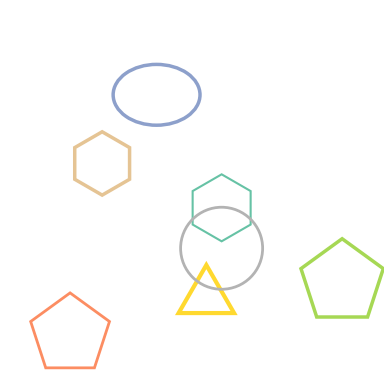[{"shape": "hexagon", "thickness": 1.5, "radius": 0.43, "center": [0.576, 0.46]}, {"shape": "pentagon", "thickness": 2, "radius": 0.54, "center": [0.182, 0.132]}, {"shape": "oval", "thickness": 2.5, "radius": 0.56, "center": [0.407, 0.754]}, {"shape": "pentagon", "thickness": 2.5, "radius": 0.56, "center": [0.889, 0.268]}, {"shape": "triangle", "thickness": 3, "radius": 0.42, "center": [0.536, 0.228]}, {"shape": "hexagon", "thickness": 2.5, "radius": 0.41, "center": [0.265, 0.575]}, {"shape": "circle", "thickness": 2, "radius": 0.53, "center": [0.576, 0.355]}]